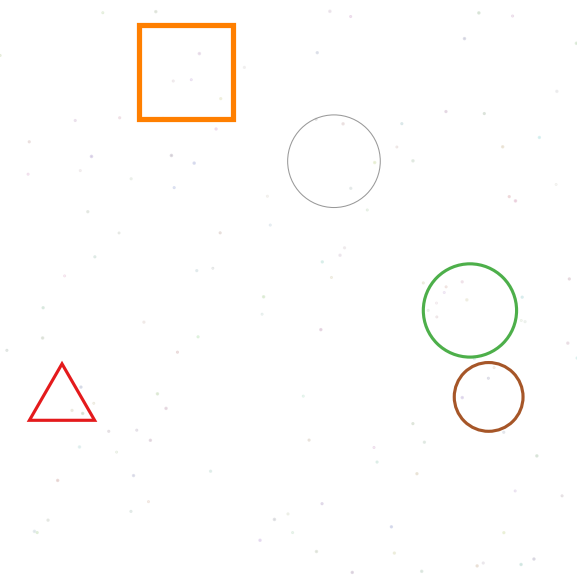[{"shape": "triangle", "thickness": 1.5, "radius": 0.33, "center": [0.107, 0.304]}, {"shape": "circle", "thickness": 1.5, "radius": 0.4, "center": [0.814, 0.462]}, {"shape": "square", "thickness": 2.5, "radius": 0.41, "center": [0.322, 0.875]}, {"shape": "circle", "thickness": 1.5, "radius": 0.3, "center": [0.846, 0.312]}, {"shape": "circle", "thickness": 0.5, "radius": 0.4, "center": [0.578, 0.72]}]